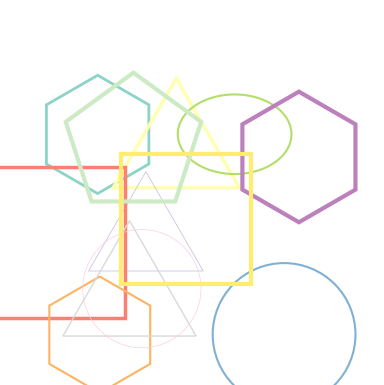[{"shape": "hexagon", "thickness": 2, "radius": 0.77, "center": [0.254, 0.651]}, {"shape": "triangle", "thickness": 2.5, "radius": 0.95, "center": [0.458, 0.607]}, {"shape": "triangle", "thickness": 0.5, "radius": 0.86, "center": [0.379, 0.382]}, {"shape": "square", "thickness": 2.5, "radius": 0.98, "center": [0.129, 0.371]}, {"shape": "circle", "thickness": 1.5, "radius": 0.93, "center": [0.738, 0.131]}, {"shape": "hexagon", "thickness": 1.5, "radius": 0.76, "center": [0.259, 0.13]}, {"shape": "oval", "thickness": 1.5, "radius": 0.74, "center": [0.609, 0.651]}, {"shape": "circle", "thickness": 0.5, "radius": 0.77, "center": [0.368, 0.25]}, {"shape": "triangle", "thickness": 1, "radius": 1.0, "center": [0.336, 0.227]}, {"shape": "hexagon", "thickness": 3, "radius": 0.85, "center": [0.776, 0.592]}, {"shape": "pentagon", "thickness": 3, "radius": 0.92, "center": [0.347, 0.626]}, {"shape": "square", "thickness": 3, "radius": 0.85, "center": [0.483, 0.43]}]